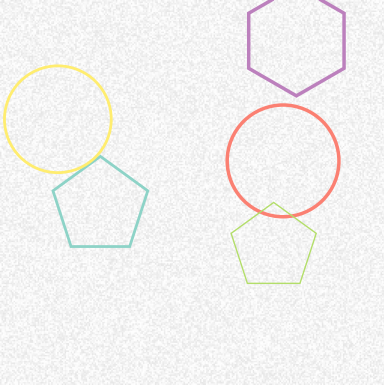[{"shape": "pentagon", "thickness": 2, "radius": 0.65, "center": [0.261, 0.464]}, {"shape": "circle", "thickness": 2.5, "radius": 0.73, "center": [0.735, 0.582]}, {"shape": "pentagon", "thickness": 1, "radius": 0.58, "center": [0.711, 0.358]}, {"shape": "hexagon", "thickness": 2.5, "radius": 0.71, "center": [0.77, 0.894]}, {"shape": "circle", "thickness": 2, "radius": 0.69, "center": [0.15, 0.69]}]